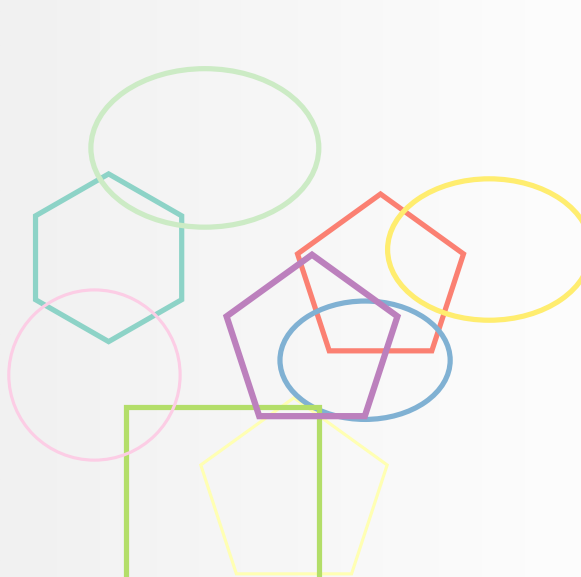[{"shape": "hexagon", "thickness": 2.5, "radius": 0.73, "center": [0.187, 0.553]}, {"shape": "pentagon", "thickness": 1.5, "radius": 0.84, "center": [0.506, 0.142]}, {"shape": "pentagon", "thickness": 2.5, "radius": 0.75, "center": [0.655, 0.513]}, {"shape": "oval", "thickness": 2.5, "radius": 0.73, "center": [0.628, 0.375]}, {"shape": "square", "thickness": 2.5, "radius": 0.83, "center": [0.383, 0.128]}, {"shape": "circle", "thickness": 1.5, "radius": 0.74, "center": [0.163, 0.35]}, {"shape": "pentagon", "thickness": 3, "radius": 0.77, "center": [0.537, 0.404]}, {"shape": "oval", "thickness": 2.5, "radius": 0.98, "center": [0.352, 0.743]}, {"shape": "oval", "thickness": 2.5, "radius": 0.87, "center": [0.842, 0.567]}]